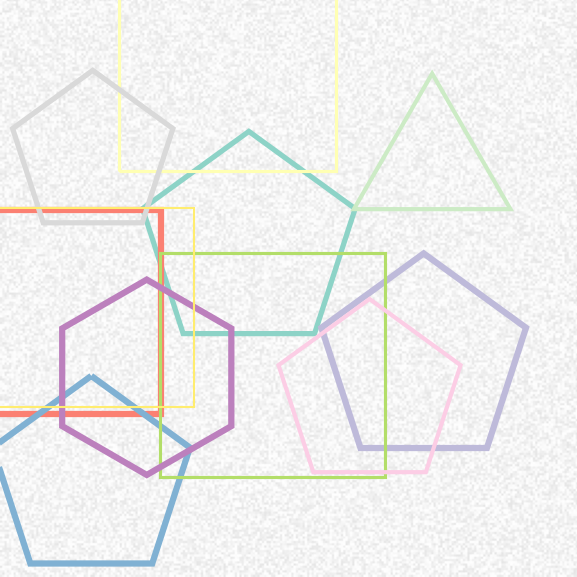[{"shape": "pentagon", "thickness": 2.5, "radius": 0.97, "center": [0.431, 0.578]}, {"shape": "square", "thickness": 1.5, "radius": 0.94, "center": [0.394, 0.891]}, {"shape": "pentagon", "thickness": 3, "radius": 0.93, "center": [0.734, 0.374]}, {"shape": "square", "thickness": 3, "radius": 0.88, "center": [0.101, 0.459]}, {"shape": "pentagon", "thickness": 3, "radius": 0.9, "center": [0.158, 0.169]}, {"shape": "square", "thickness": 1.5, "radius": 0.97, "center": [0.472, 0.367]}, {"shape": "pentagon", "thickness": 2, "radius": 0.83, "center": [0.64, 0.316]}, {"shape": "pentagon", "thickness": 2.5, "radius": 0.73, "center": [0.161, 0.731]}, {"shape": "hexagon", "thickness": 3, "radius": 0.85, "center": [0.254, 0.346]}, {"shape": "triangle", "thickness": 2, "radius": 0.78, "center": [0.748, 0.715]}, {"shape": "square", "thickness": 1, "radius": 0.86, "center": [0.164, 0.466]}]